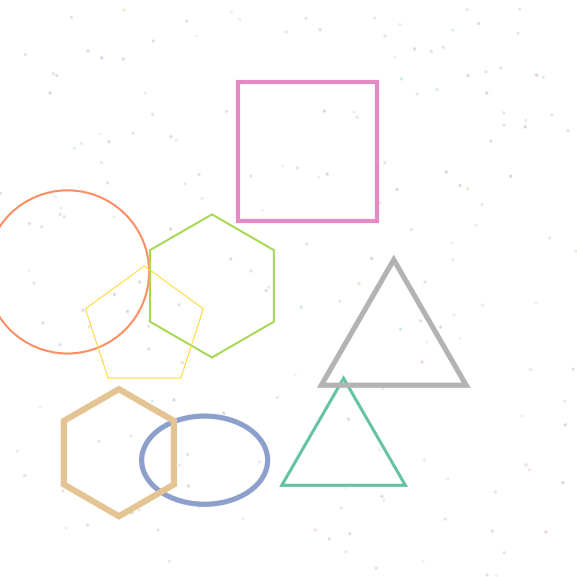[{"shape": "triangle", "thickness": 1.5, "radius": 0.62, "center": [0.595, 0.221]}, {"shape": "circle", "thickness": 1, "radius": 0.71, "center": [0.117, 0.528]}, {"shape": "oval", "thickness": 2.5, "radius": 0.55, "center": [0.354, 0.202]}, {"shape": "square", "thickness": 2, "radius": 0.6, "center": [0.532, 0.736]}, {"shape": "hexagon", "thickness": 1, "radius": 0.62, "center": [0.367, 0.504]}, {"shape": "pentagon", "thickness": 0.5, "radius": 0.54, "center": [0.25, 0.431]}, {"shape": "hexagon", "thickness": 3, "radius": 0.55, "center": [0.206, 0.215]}, {"shape": "triangle", "thickness": 2.5, "radius": 0.72, "center": [0.682, 0.404]}]